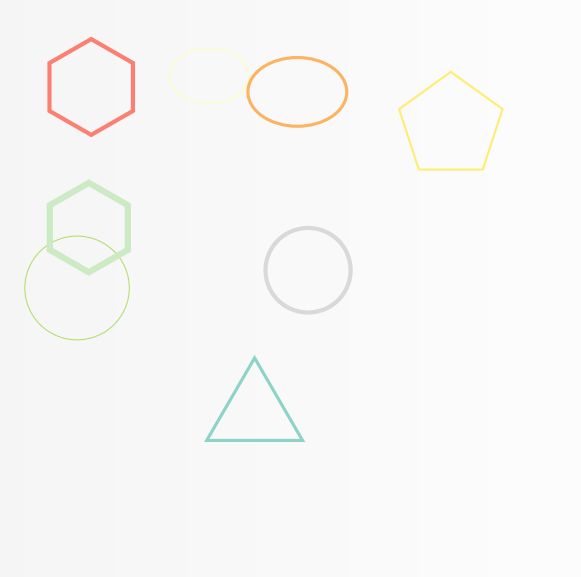[{"shape": "triangle", "thickness": 1.5, "radius": 0.48, "center": [0.438, 0.284]}, {"shape": "oval", "thickness": 0.5, "radius": 0.34, "center": [0.36, 0.868]}, {"shape": "hexagon", "thickness": 2, "radius": 0.41, "center": [0.157, 0.849]}, {"shape": "oval", "thickness": 1.5, "radius": 0.43, "center": [0.512, 0.84]}, {"shape": "circle", "thickness": 0.5, "radius": 0.45, "center": [0.133, 0.5]}, {"shape": "circle", "thickness": 2, "radius": 0.37, "center": [0.53, 0.531]}, {"shape": "hexagon", "thickness": 3, "radius": 0.39, "center": [0.153, 0.605]}, {"shape": "pentagon", "thickness": 1, "radius": 0.47, "center": [0.776, 0.781]}]